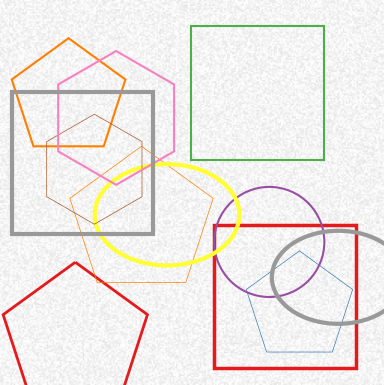[{"shape": "pentagon", "thickness": 2, "radius": 0.99, "center": [0.196, 0.122]}, {"shape": "square", "thickness": 2.5, "radius": 0.92, "center": [0.741, 0.23]}, {"shape": "pentagon", "thickness": 0.5, "radius": 0.73, "center": [0.778, 0.203]}, {"shape": "square", "thickness": 1.5, "radius": 0.87, "center": [0.669, 0.758]}, {"shape": "circle", "thickness": 1.5, "radius": 0.71, "center": [0.699, 0.372]}, {"shape": "pentagon", "thickness": 0.5, "radius": 0.98, "center": [0.368, 0.424]}, {"shape": "pentagon", "thickness": 1.5, "radius": 0.78, "center": [0.178, 0.746]}, {"shape": "oval", "thickness": 3, "radius": 0.94, "center": [0.434, 0.442]}, {"shape": "hexagon", "thickness": 0.5, "radius": 0.71, "center": [0.245, 0.561]}, {"shape": "hexagon", "thickness": 1.5, "radius": 0.87, "center": [0.302, 0.694]}, {"shape": "square", "thickness": 3, "radius": 0.92, "center": [0.215, 0.577]}, {"shape": "oval", "thickness": 3, "radius": 0.86, "center": [0.879, 0.28]}]